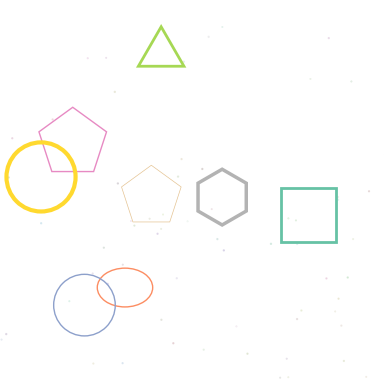[{"shape": "square", "thickness": 2, "radius": 0.35, "center": [0.801, 0.442]}, {"shape": "oval", "thickness": 1, "radius": 0.36, "center": [0.325, 0.253]}, {"shape": "circle", "thickness": 1, "radius": 0.4, "center": [0.219, 0.207]}, {"shape": "pentagon", "thickness": 1, "radius": 0.46, "center": [0.189, 0.629]}, {"shape": "triangle", "thickness": 2, "radius": 0.34, "center": [0.419, 0.862]}, {"shape": "circle", "thickness": 3, "radius": 0.45, "center": [0.107, 0.54]}, {"shape": "pentagon", "thickness": 0.5, "radius": 0.41, "center": [0.393, 0.489]}, {"shape": "hexagon", "thickness": 2.5, "radius": 0.36, "center": [0.577, 0.488]}]